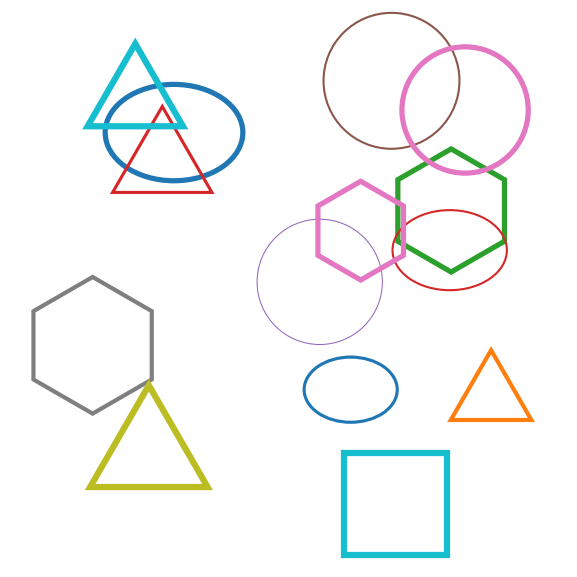[{"shape": "oval", "thickness": 2.5, "radius": 0.6, "center": [0.301, 0.77]}, {"shape": "oval", "thickness": 1.5, "radius": 0.4, "center": [0.607, 0.324]}, {"shape": "triangle", "thickness": 2, "radius": 0.4, "center": [0.85, 0.312]}, {"shape": "hexagon", "thickness": 2.5, "radius": 0.53, "center": [0.781, 0.635]}, {"shape": "triangle", "thickness": 1.5, "radius": 0.5, "center": [0.281, 0.716]}, {"shape": "oval", "thickness": 1, "radius": 0.5, "center": [0.779, 0.566]}, {"shape": "circle", "thickness": 0.5, "radius": 0.54, "center": [0.554, 0.511]}, {"shape": "circle", "thickness": 1, "radius": 0.59, "center": [0.678, 0.859]}, {"shape": "circle", "thickness": 2.5, "radius": 0.55, "center": [0.805, 0.809]}, {"shape": "hexagon", "thickness": 2.5, "radius": 0.43, "center": [0.625, 0.6]}, {"shape": "hexagon", "thickness": 2, "radius": 0.59, "center": [0.16, 0.401]}, {"shape": "triangle", "thickness": 3, "radius": 0.59, "center": [0.258, 0.215]}, {"shape": "triangle", "thickness": 3, "radius": 0.48, "center": [0.234, 0.828]}, {"shape": "square", "thickness": 3, "radius": 0.44, "center": [0.685, 0.126]}]